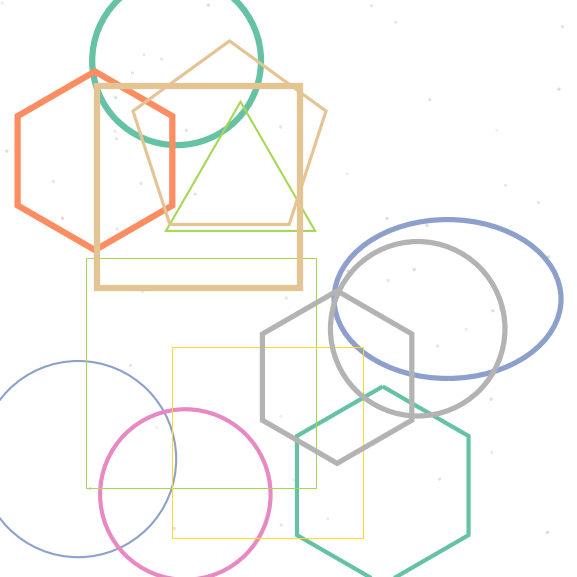[{"shape": "circle", "thickness": 3, "radius": 0.73, "center": [0.306, 0.894]}, {"shape": "hexagon", "thickness": 2, "radius": 0.86, "center": [0.663, 0.158]}, {"shape": "hexagon", "thickness": 3, "radius": 0.77, "center": [0.164, 0.721]}, {"shape": "oval", "thickness": 2.5, "radius": 0.98, "center": [0.775, 0.481]}, {"shape": "circle", "thickness": 1, "radius": 0.85, "center": [0.135, 0.204]}, {"shape": "circle", "thickness": 2, "radius": 0.74, "center": [0.321, 0.143]}, {"shape": "square", "thickness": 0.5, "radius": 1.0, "center": [0.348, 0.354]}, {"shape": "triangle", "thickness": 1, "radius": 0.75, "center": [0.416, 0.674]}, {"shape": "square", "thickness": 0.5, "radius": 0.83, "center": [0.463, 0.233]}, {"shape": "square", "thickness": 3, "radius": 0.88, "center": [0.344, 0.676]}, {"shape": "pentagon", "thickness": 1.5, "radius": 0.88, "center": [0.397, 0.753]}, {"shape": "circle", "thickness": 2.5, "radius": 0.76, "center": [0.723, 0.43]}, {"shape": "hexagon", "thickness": 2.5, "radius": 0.75, "center": [0.584, 0.346]}]